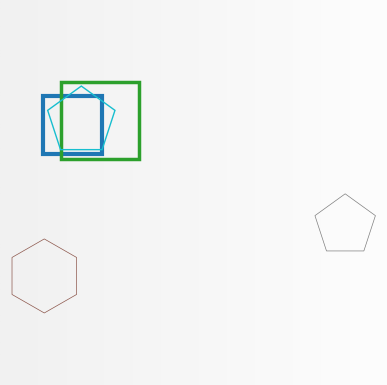[{"shape": "square", "thickness": 3, "radius": 0.38, "center": [0.187, 0.674]}, {"shape": "square", "thickness": 2.5, "radius": 0.5, "center": [0.258, 0.686]}, {"shape": "hexagon", "thickness": 0.5, "radius": 0.48, "center": [0.114, 0.283]}, {"shape": "pentagon", "thickness": 0.5, "radius": 0.41, "center": [0.891, 0.415]}, {"shape": "pentagon", "thickness": 1, "radius": 0.46, "center": [0.21, 0.685]}]